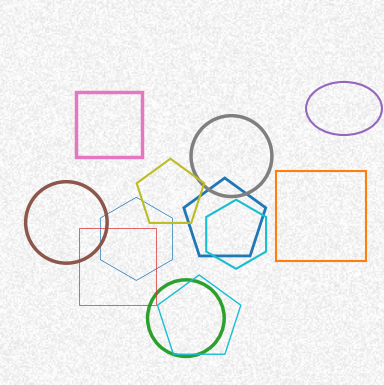[{"shape": "pentagon", "thickness": 2, "radius": 0.56, "center": [0.584, 0.426]}, {"shape": "hexagon", "thickness": 0.5, "radius": 0.54, "center": [0.354, 0.38]}, {"shape": "square", "thickness": 1.5, "radius": 0.58, "center": [0.833, 0.44]}, {"shape": "circle", "thickness": 2.5, "radius": 0.5, "center": [0.483, 0.174]}, {"shape": "square", "thickness": 0.5, "radius": 0.5, "center": [0.305, 0.308]}, {"shape": "oval", "thickness": 1.5, "radius": 0.49, "center": [0.893, 0.718]}, {"shape": "circle", "thickness": 2.5, "radius": 0.53, "center": [0.172, 0.422]}, {"shape": "square", "thickness": 2.5, "radius": 0.43, "center": [0.282, 0.676]}, {"shape": "circle", "thickness": 2.5, "radius": 0.52, "center": [0.601, 0.595]}, {"shape": "pentagon", "thickness": 1.5, "radius": 0.46, "center": [0.443, 0.496]}, {"shape": "pentagon", "thickness": 1, "radius": 0.57, "center": [0.517, 0.172]}, {"shape": "hexagon", "thickness": 1.5, "radius": 0.45, "center": [0.613, 0.392]}]